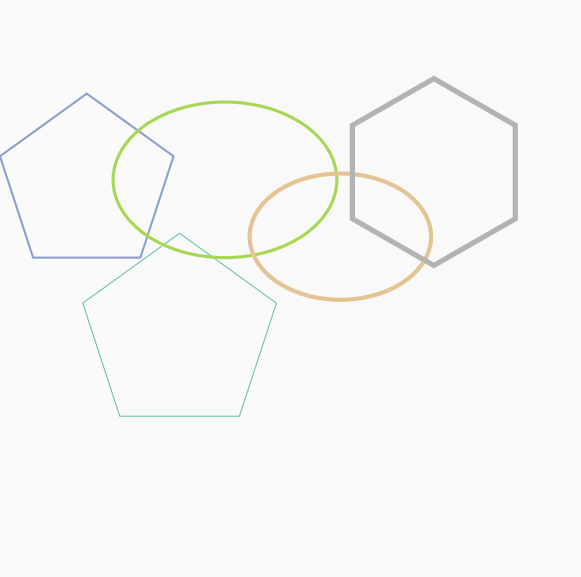[{"shape": "pentagon", "thickness": 0.5, "radius": 0.88, "center": [0.309, 0.42]}, {"shape": "pentagon", "thickness": 1, "radius": 0.78, "center": [0.149, 0.68]}, {"shape": "oval", "thickness": 1.5, "radius": 0.96, "center": [0.387, 0.688]}, {"shape": "oval", "thickness": 2, "radius": 0.78, "center": [0.586, 0.589]}, {"shape": "hexagon", "thickness": 2.5, "radius": 0.81, "center": [0.746, 0.701]}]